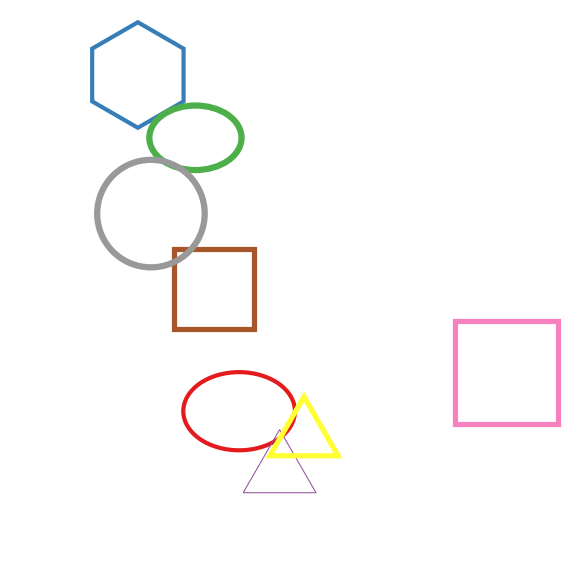[{"shape": "oval", "thickness": 2, "radius": 0.48, "center": [0.414, 0.287]}, {"shape": "hexagon", "thickness": 2, "radius": 0.46, "center": [0.239, 0.869]}, {"shape": "oval", "thickness": 3, "radius": 0.4, "center": [0.338, 0.761]}, {"shape": "triangle", "thickness": 0.5, "radius": 0.36, "center": [0.484, 0.182]}, {"shape": "triangle", "thickness": 2.5, "radius": 0.34, "center": [0.526, 0.244]}, {"shape": "square", "thickness": 2.5, "radius": 0.35, "center": [0.37, 0.499]}, {"shape": "square", "thickness": 2.5, "radius": 0.45, "center": [0.877, 0.354]}, {"shape": "circle", "thickness": 3, "radius": 0.47, "center": [0.261, 0.629]}]